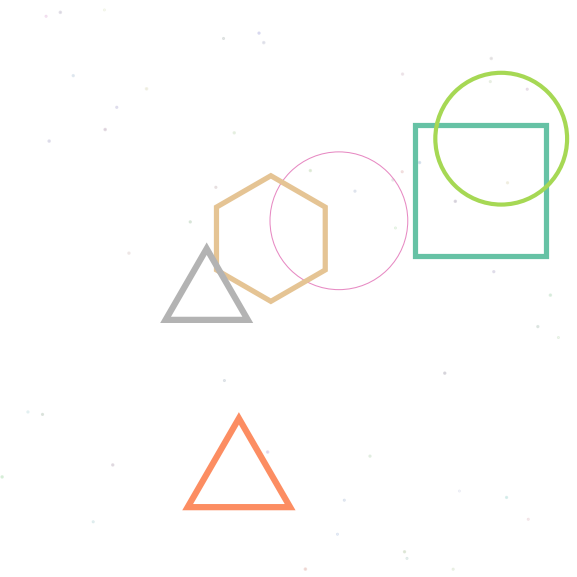[{"shape": "square", "thickness": 2.5, "radius": 0.57, "center": [0.831, 0.67]}, {"shape": "triangle", "thickness": 3, "radius": 0.51, "center": [0.414, 0.172]}, {"shape": "circle", "thickness": 0.5, "radius": 0.6, "center": [0.587, 0.617]}, {"shape": "circle", "thickness": 2, "radius": 0.57, "center": [0.868, 0.759]}, {"shape": "hexagon", "thickness": 2.5, "radius": 0.54, "center": [0.469, 0.586]}, {"shape": "triangle", "thickness": 3, "radius": 0.41, "center": [0.358, 0.486]}]